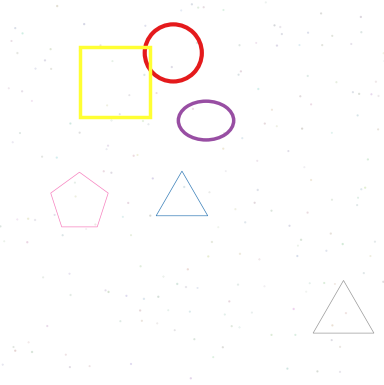[{"shape": "circle", "thickness": 3, "radius": 0.37, "center": [0.45, 0.863]}, {"shape": "triangle", "thickness": 0.5, "radius": 0.39, "center": [0.473, 0.478]}, {"shape": "oval", "thickness": 2.5, "radius": 0.36, "center": [0.535, 0.687]}, {"shape": "square", "thickness": 2.5, "radius": 0.45, "center": [0.298, 0.787]}, {"shape": "pentagon", "thickness": 0.5, "radius": 0.39, "center": [0.206, 0.474]}, {"shape": "triangle", "thickness": 0.5, "radius": 0.46, "center": [0.892, 0.18]}]